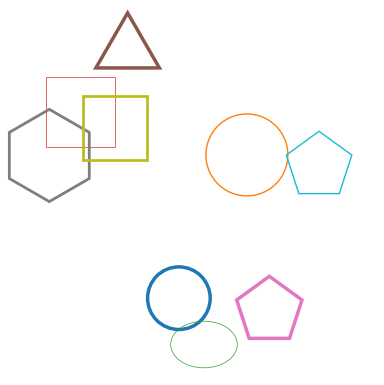[{"shape": "circle", "thickness": 2.5, "radius": 0.41, "center": [0.465, 0.225]}, {"shape": "circle", "thickness": 1, "radius": 0.53, "center": [0.641, 0.598]}, {"shape": "oval", "thickness": 0.5, "radius": 0.43, "center": [0.53, 0.105]}, {"shape": "square", "thickness": 0.5, "radius": 0.45, "center": [0.209, 0.709]}, {"shape": "triangle", "thickness": 2.5, "radius": 0.48, "center": [0.332, 0.871]}, {"shape": "pentagon", "thickness": 2.5, "radius": 0.45, "center": [0.7, 0.193]}, {"shape": "hexagon", "thickness": 2, "radius": 0.6, "center": [0.128, 0.596]}, {"shape": "square", "thickness": 2, "radius": 0.41, "center": [0.298, 0.668]}, {"shape": "pentagon", "thickness": 1, "radius": 0.45, "center": [0.829, 0.57]}]